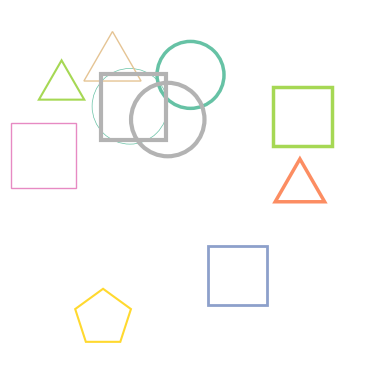[{"shape": "circle", "thickness": 0.5, "radius": 0.49, "center": [0.337, 0.724]}, {"shape": "circle", "thickness": 2.5, "radius": 0.43, "center": [0.495, 0.805]}, {"shape": "triangle", "thickness": 2.5, "radius": 0.37, "center": [0.779, 0.513]}, {"shape": "square", "thickness": 2, "radius": 0.39, "center": [0.617, 0.285]}, {"shape": "square", "thickness": 1, "radius": 0.42, "center": [0.112, 0.595]}, {"shape": "triangle", "thickness": 1.5, "radius": 0.34, "center": [0.16, 0.775]}, {"shape": "square", "thickness": 2.5, "radius": 0.38, "center": [0.786, 0.697]}, {"shape": "pentagon", "thickness": 1.5, "radius": 0.38, "center": [0.268, 0.174]}, {"shape": "triangle", "thickness": 1, "radius": 0.43, "center": [0.292, 0.832]}, {"shape": "square", "thickness": 3, "radius": 0.42, "center": [0.346, 0.722]}, {"shape": "circle", "thickness": 3, "radius": 0.48, "center": [0.436, 0.69]}]